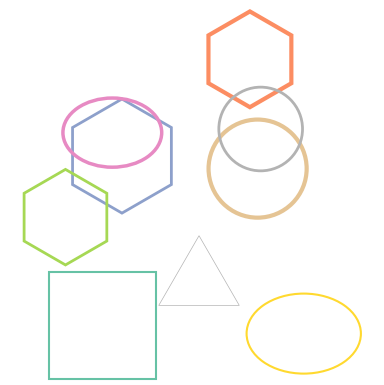[{"shape": "square", "thickness": 1.5, "radius": 0.7, "center": [0.267, 0.155]}, {"shape": "hexagon", "thickness": 3, "radius": 0.62, "center": [0.649, 0.846]}, {"shape": "hexagon", "thickness": 2, "radius": 0.74, "center": [0.317, 0.595]}, {"shape": "oval", "thickness": 2.5, "radius": 0.64, "center": [0.292, 0.656]}, {"shape": "hexagon", "thickness": 2, "radius": 0.62, "center": [0.17, 0.436]}, {"shape": "oval", "thickness": 1.5, "radius": 0.74, "center": [0.789, 0.134]}, {"shape": "circle", "thickness": 3, "radius": 0.64, "center": [0.669, 0.562]}, {"shape": "circle", "thickness": 2, "radius": 0.54, "center": [0.677, 0.665]}, {"shape": "triangle", "thickness": 0.5, "radius": 0.6, "center": [0.517, 0.267]}]